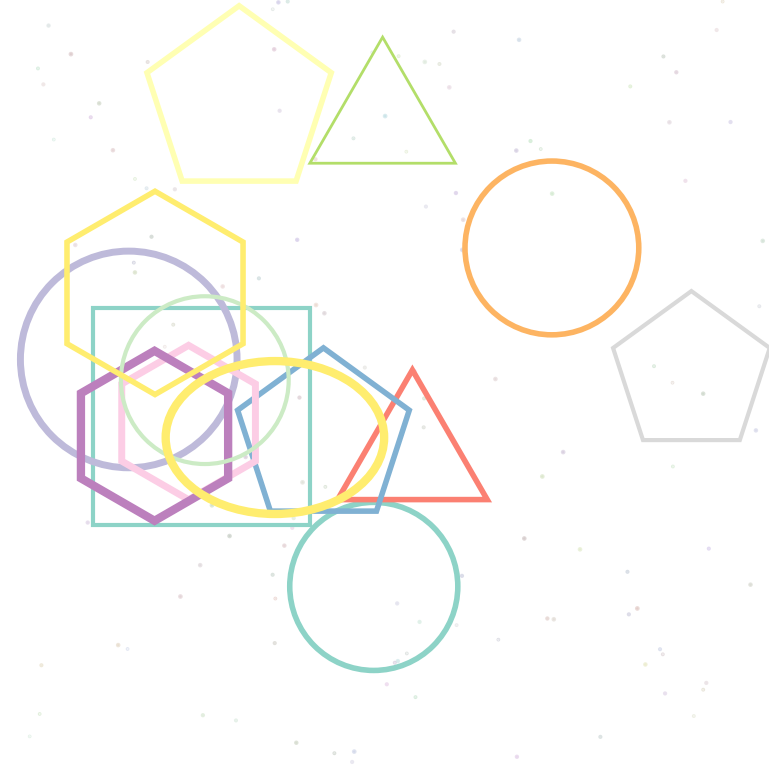[{"shape": "circle", "thickness": 2, "radius": 0.55, "center": [0.485, 0.238]}, {"shape": "square", "thickness": 1.5, "radius": 0.71, "center": [0.262, 0.459]}, {"shape": "pentagon", "thickness": 2, "radius": 0.63, "center": [0.311, 0.867]}, {"shape": "circle", "thickness": 2.5, "radius": 0.7, "center": [0.167, 0.533]}, {"shape": "triangle", "thickness": 2, "radius": 0.56, "center": [0.536, 0.407]}, {"shape": "pentagon", "thickness": 2, "radius": 0.59, "center": [0.42, 0.431]}, {"shape": "circle", "thickness": 2, "radius": 0.56, "center": [0.717, 0.678]}, {"shape": "triangle", "thickness": 1, "radius": 0.55, "center": [0.497, 0.843]}, {"shape": "hexagon", "thickness": 2.5, "radius": 0.5, "center": [0.245, 0.451]}, {"shape": "pentagon", "thickness": 1.5, "radius": 0.53, "center": [0.898, 0.515]}, {"shape": "hexagon", "thickness": 3, "radius": 0.55, "center": [0.201, 0.434]}, {"shape": "circle", "thickness": 1.5, "radius": 0.54, "center": [0.266, 0.506]}, {"shape": "hexagon", "thickness": 2, "radius": 0.66, "center": [0.201, 0.62]}, {"shape": "oval", "thickness": 3, "radius": 0.71, "center": [0.357, 0.432]}]